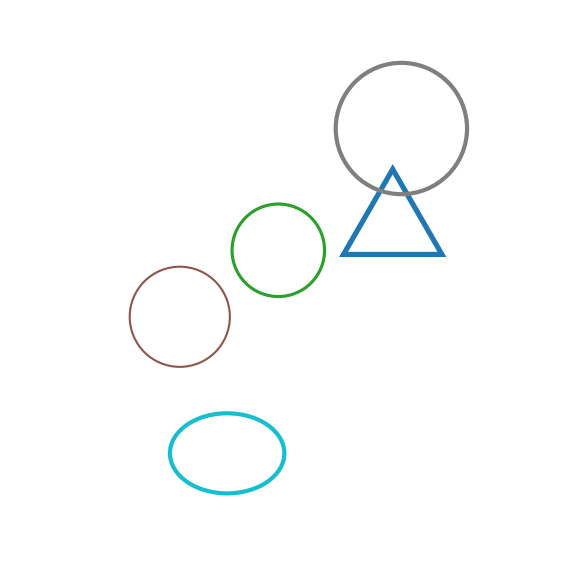[{"shape": "triangle", "thickness": 2.5, "radius": 0.49, "center": [0.68, 0.608]}, {"shape": "circle", "thickness": 1.5, "radius": 0.4, "center": [0.482, 0.566]}, {"shape": "circle", "thickness": 1, "radius": 0.43, "center": [0.311, 0.451]}, {"shape": "circle", "thickness": 2, "radius": 0.57, "center": [0.695, 0.777]}, {"shape": "oval", "thickness": 2, "radius": 0.5, "center": [0.393, 0.214]}]